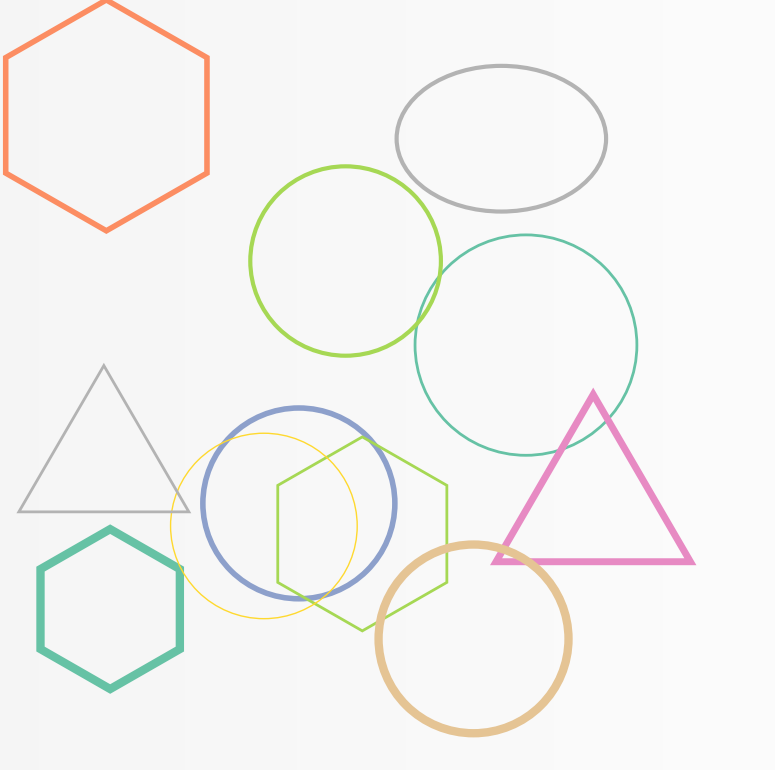[{"shape": "circle", "thickness": 1, "radius": 0.72, "center": [0.679, 0.552]}, {"shape": "hexagon", "thickness": 3, "radius": 0.52, "center": [0.142, 0.209]}, {"shape": "hexagon", "thickness": 2, "radius": 0.75, "center": [0.137, 0.85]}, {"shape": "circle", "thickness": 2, "radius": 0.62, "center": [0.386, 0.346]}, {"shape": "triangle", "thickness": 2.5, "radius": 0.72, "center": [0.765, 0.343]}, {"shape": "hexagon", "thickness": 1, "radius": 0.63, "center": [0.468, 0.307]}, {"shape": "circle", "thickness": 1.5, "radius": 0.61, "center": [0.446, 0.661]}, {"shape": "circle", "thickness": 0.5, "radius": 0.6, "center": [0.34, 0.317]}, {"shape": "circle", "thickness": 3, "radius": 0.61, "center": [0.611, 0.17]}, {"shape": "oval", "thickness": 1.5, "radius": 0.68, "center": [0.647, 0.82]}, {"shape": "triangle", "thickness": 1, "radius": 0.63, "center": [0.134, 0.399]}]